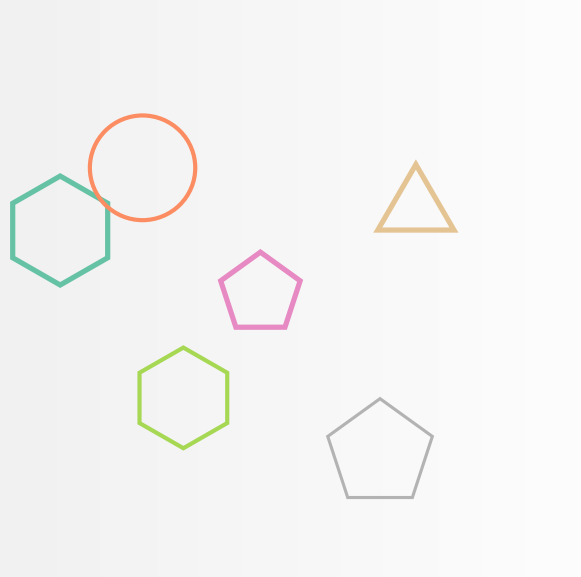[{"shape": "hexagon", "thickness": 2.5, "radius": 0.47, "center": [0.104, 0.6]}, {"shape": "circle", "thickness": 2, "radius": 0.45, "center": [0.245, 0.709]}, {"shape": "pentagon", "thickness": 2.5, "radius": 0.36, "center": [0.448, 0.491]}, {"shape": "hexagon", "thickness": 2, "radius": 0.44, "center": [0.315, 0.31]}, {"shape": "triangle", "thickness": 2.5, "radius": 0.38, "center": [0.715, 0.639]}, {"shape": "pentagon", "thickness": 1.5, "radius": 0.47, "center": [0.654, 0.214]}]